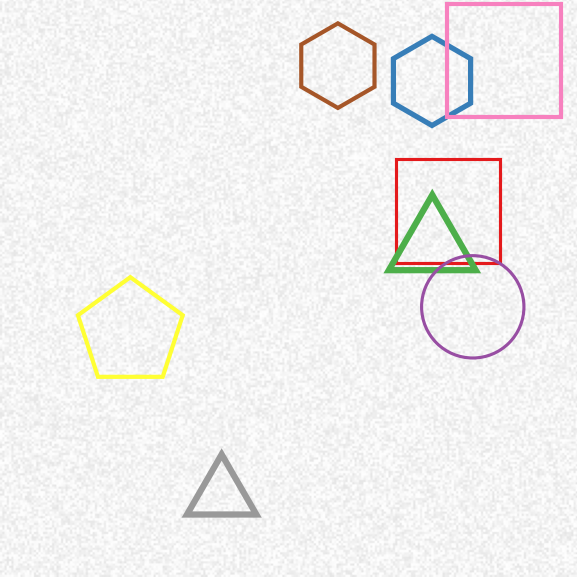[{"shape": "square", "thickness": 1.5, "radius": 0.45, "center": [0.776, 0.633]}, {"shape": "hexagon", "thickness": 2.5, "radius": 0.39, "center": [0.748, 0.859]}, {"shape": "triangle", "thickness": 3, "radius": 0.43, "center": [0.749, 0.575]}, {"shape": "circle", "thickness": 1.5, "radius": 0.44, "center": [0.819, 0.468]}, {"shape": "pentagon", "thickness": 2, "radius": 0.48, "center": [0.226, 0.424]}, {"shape": "hexagon", "thickness": 2, "radius": 0.37, "center": [0.585, 0.885]}, {"shape": "square", "thickness": 2, "radius": 0.49, "center": [0.873, 0.894]}, {"shape": "triangle", "thickness": 3, "radius": 0.35, "center": [0.384, 0.143]}]